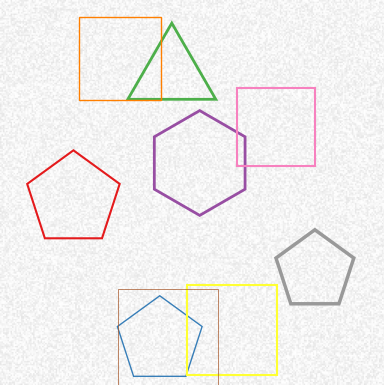[{"shape": "pentagon", "thickness": 1.5, "radius": 0.63, "center": [0.191, 0.483]}, {"shape": "pentagon", "thickness": 1, "radius": 0.58, "center": [0.415, 0.116]}, {"shape": "triangle", "thickness": 2, "radius": 0.66, "center": [0.446, 0.808]}, {"shape": "hexagon", "thickness": 2, "radius": 0.68, "center": [0.519, 0.577]}, {"shape": "square", "thickness": 1, "radius": 0.53, "center": [0.313, 0.848]}, {"shape": "square", "thickness": 1.5, "radius": 0.58, "center": [0.602, 0.143]}, {"shape": "square", "thickness": 0.5, "radius": 0.65, "center": [0.436, 0.119]}, {"shape": "square", "thickness": 1.5, "radius": 0.51, "center": [0.716, 0.671]}, {"shape": "pentagon", "thickness": 2.5, "radius": 0.53, "center": [0.818, 0.297]}]